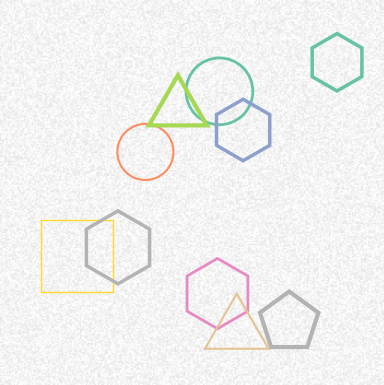[{"shape": "circle", "thickness": 2, "radius": 0.43, "center": [0.57, 0.763]}, {"shape": "hexagon", "thickness": 2.5, "radius": 0.37, "center": [0.875, 0.838]}, {"shape": "circle", "thickness": 1.5, "radius": 0.36, "center": [0.378, 0.605]}, {"shape": "hexagon", "thickness": 2.5, "radius": 0.4, "center": [0.631, 0.662]}, {"shape": "hexagon", "thickness": 2, "radius": 0.46, "center": [0.565, 0.237]}, {"shape": "triangle", "thickness": 3, "radius": 0.43, "center": [0.462, 0.718]}, {"shape": "square", "thickness": 1, "radius": 0.47, "center": [0.201, 0.336]}, {"shape": "triangle", "thickness": 1.5, "radius": 0.48, "center": [0.615, 0.142]}, {"shape": "hexagon", "thickness": 2.5, "radius": 0.47, "center": [0.306, 0.357]}, {"shape": "pentagon", "thickness": 3, "radius": 0.4, "center": [0.751, 0.163]}]